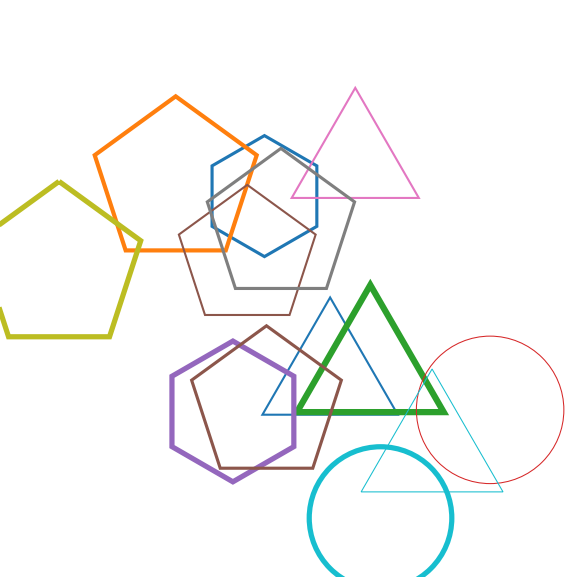[{"shape": "triangle", "thickness": 1, "radius": 0.68, "center": [0.572, 0.349]}, {"shape": "hexagon", "thickness": 1.5, "radius": 0.52, "center": [0.458, 0.66]}, {"shape": "pentagon", "thickness": 2, "radius": 0.74, "center": [0.304, 0.685]}, {"shape": "triangle", "thickness": 3, "radius": 0.73, "center": [0.641, 0.359]}, {"shape": "circle", "thickness": 0.5, "radius": 0.64, "center": [0.849, 0.289]}, {"shape": "hexagon", "thickness": 2.5, "radius": 0.61, "center": [0.403, 0.287]}, {"shape": "pentagon", "thickness": 1.5, "radius": 0.68, "center": [0.461, 0.299]}, {"shape": "pentagon", "thickness": 1, "radius": 0.62, "center": [0.428, 0.554]}, {"shape": "triangle", "thickness": 1, "radius": 0.64, "center": [0.615, 0.72]}, {"shape": "pentagon", "thickness": 1.5, "radius": 0.67, "center": [0.486, 0.608]}, {"shape": "pentagon", "thickness": 2.5, "radius": 0.74, "center": [0.102, 0.536]}, {"shape": "triangle", "thickness": 0.5, "radius": 0.71, "center": [0.748, 0.218]}, {"shape": "circle", "thickness": 2.5, "radius": 0.62, "center": [0.659, 0.102]}]